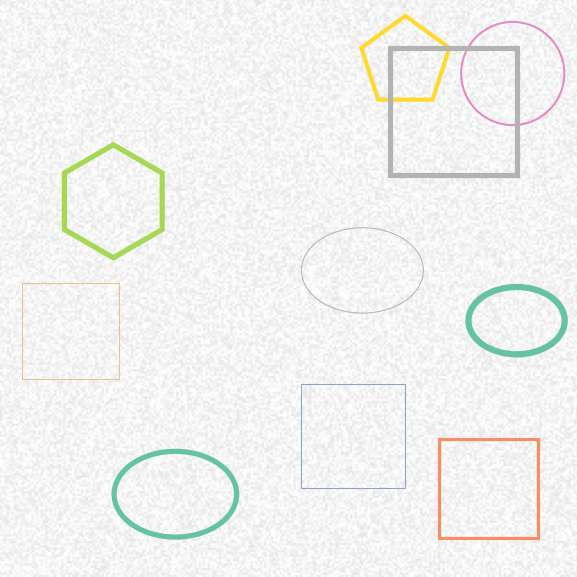[{"shape": "oval", "thickness": 2.5, "radius": 0.53, "center": [0.304, 0.143]}, {"shape": "oval", "thickness": 3, "radius": 0.42, "center": [0.895, 0.444]}, {"shape": "square", "thickness": 1.5, "radius": 0.43, "center": [0.846, 0.153]}, {"shape": "square", "thickness": 0.5, "radius": 0.45, "center": [0.611, 0.244]}, {"shape": "circle", "thickness": 1, "radius": 0.45, "center": [0.888, 0.872]}, {"shape": "hexagon", "thickness": 2.5, "radius": 0.49, "center": [0.196, 0.651]}, {"shape": "pentagon", "thickness": 2, "radius": 0.4, "center": [0.702, 0.891]}, {"shape": "square", "thickness": 0.5, "radius": 0.42, "center": [0.122, 0.426]}, {"shape": "square", "thickness": 2.5, "radius": 0.55, "center": [0.785, 0.807]}, {"shape": "oval", "thickness": 0.5, "radius": 0.53, "center": [0.627, 0.531]}]